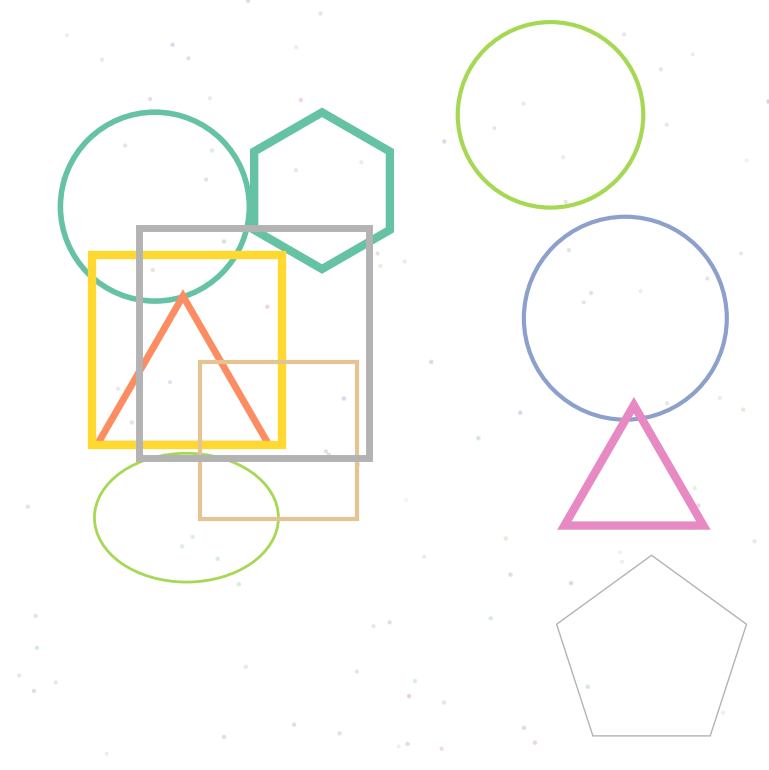[{"shape": "hexagon", "thickness": 3, "radius": 0.51, "center": [0.418, 0.752]}, {"shape": "circle", "thickness": 2, "radius": 0.61, "center": [0.201, 0.732]}, {"shape": "triangle", "thickness": 2.5, "radius": 0.64, "center": [0.238, 0.487]}, {"shape": "circle", "thickness": 1.5, "radius": 0.66, "center": [0.812, 0.587]}, {"shape": "triangle", "thickness": 3, "radius": 0.52, "center": [0.823, 0.37]}, {"shape": "oval", "thickness": 1, "radius": 0.6, "center": [0.242, 0.328]}, {"shape": "circle", "thickness": 1.5, "radius": 0.6, "center": [0.715, 0.851]}, {"shape": "square", "thickness": 3, "radius": 0.62, "center": [0.243, 0.546]}, {"shape": "square", "thickness": 1.5, "radius": 0.51, "center": [0.362, 0.428]}, {"shape": "square", "thickness": 2.5, "radius": 0.75, "center": [0.33, 0.554]}, {"shape": "pentagon", "thickness": 0.5, "radius": 0.65, "center": [0.846, 0.149]}]